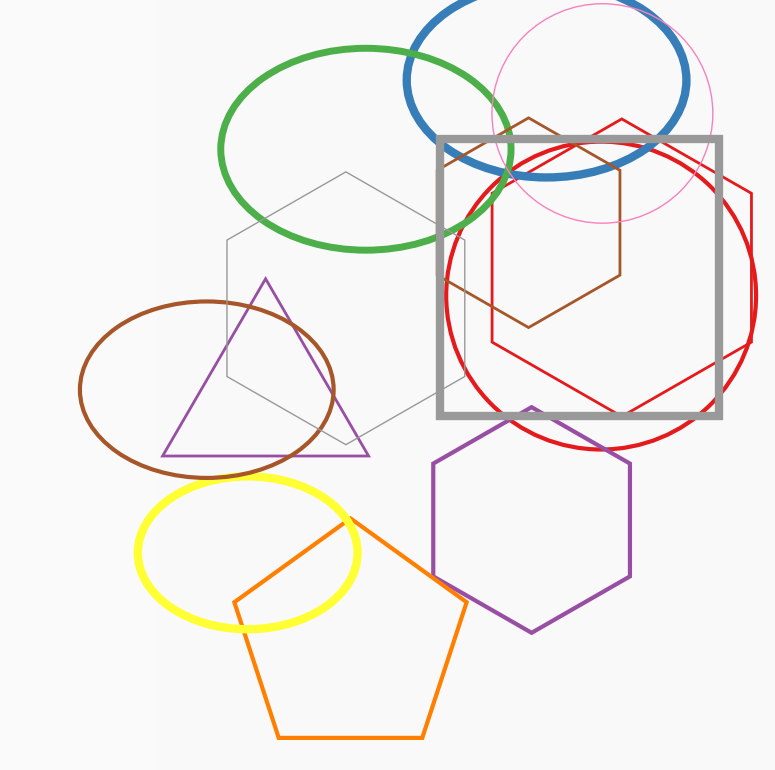[{"shape": "circle", "thickness": 1.5, "radius": 1.0, "center": [0.776, 0.616]}, {"shape": "hexagon", "thickness": 1, "radius": 0.97, "center": [0.802, 0.652]}, {"shape": "oval", "thickness": 3, "radius": 0.9, "center": [0.705, 0.896]}, {"shape": "oval", "thickness": 2.5, "radius": 0.94, "center": [0.472, 0.806]}, {"shape": "triangle", "thickness": 1, "radius": 0.77, "center": [0.343, 0.485]}, {"shape": "hexagon", "thickness": 1.5, "radius": 0.73, "center": [0.686, 0.325]}, {"shape": "pentagon", "thickness": 1.5, "radius": 0.79, "center": [0.452, 0.169]}, {"shape": "oval", "thickness": 3, "radius": 0.71, "center": [0.32, 0.282]}, {"shape": "hexagon", "thickness": 1, "radius": 0.68, "center": [0.682, 0.711]}, {"shape": "oval", "thickness": 1.5, "radius": 0.82, "center": [0.267, 0.494]}, {"shape": "circle", "thickness": 0.5, "radius": 0.71, "center": [0.777, 0.853]}, {"shape": "square", "thickness": 3, "radius": 0.9, "center": [0.748, 0.64]}, {"shape": "hexagon", "thickness": 0.5, "radius": 0.89, "center": [0.446, 0.6]}]